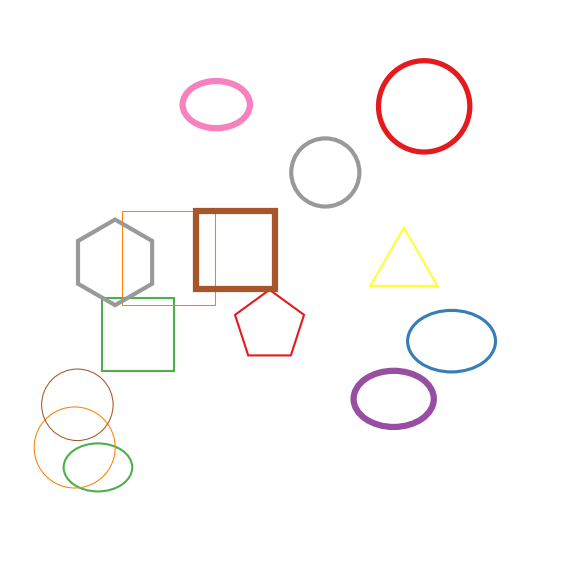[{"shape": "pentagon", "thickness": 1, "radius": 0.31, "center": [0.467, 0.435]}, {"shape": "circle", "thickness": 2.5, "radius": 0.4, "center": [0.734, 0.815]}, {"shape": "oval", "thickness": 1.5, "radius": 0.38, "center": [0.782, 0.408]}, {"shape": "oval", "thickness": 1, "radius": 0.3, "center": [0.17, 0.19]}, {"shape": "square", "thickness": 1, "radius": 0.31, "center": [0.239, 0.42]}, {"shape": "oval", "thickness": 3, "radius": 0.35, "center": [0.682, 0.308]}, {"shape": "circle", "thickness": 0.5, "radius": 0.35, "center": [0.129, 0.224]}, {"shape": "square", "thickness": 0.5, "radius": 0.4, "center": [0.292, 0.552]}, {"shape": "triangle", "thickness": 1, "radius": 0.34, "center": [0.699, 0.538]}, {"shape": "square", "thickness": 3, "radius": 0.34, "center": [0.408, 0.566]}, {"shape": "circle", "thickness": 0.5, "radius": 0.31, "center": [0.134, 0.298]}, {"shape": "oval", "thickness": 3, "radius": 0.29, "center": [0.374, 0.818]}, {"shape": "circle", "thickness": 2, "radius": 0.29, "center": [0.563, 0.701]}, {"shape": "hexagon", "thickness": 2, "radius": 0.37, "center": [0.199, 0.545]}]